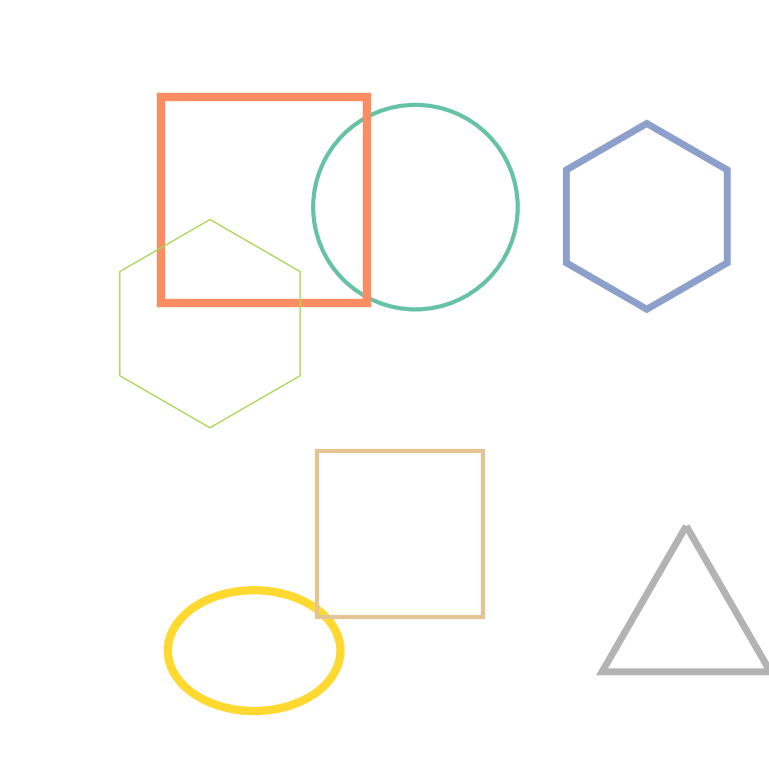[{"shape": "circle", "thickness": 1.5, "radius": 0.66, "center": [0.54, 0.731]}, {"shape": "square", "thickness": 3, "radius": 0.67, "center": [0.343, 0.741]}, {"shape": "hexagon", "thickness": 2.5, "radius": 0.6, "center": [0.84, 0.719]}, {"shape": "hexagon", "thickness": 0.5, "radius": 0.68, "center": [0.273, 0.58]}, {"shape": "oval", "thickness": 3, "radius": 0.56, "center": [0.33, 0.155]}, {"shape": "square", "thickness": 1.5, "radius": 0.54, "center": [0.519, 0.306]}, {"shape": "triangle", "thickness": 2.5, "radius": 0.63, "center": [0.891, 0.191]}]